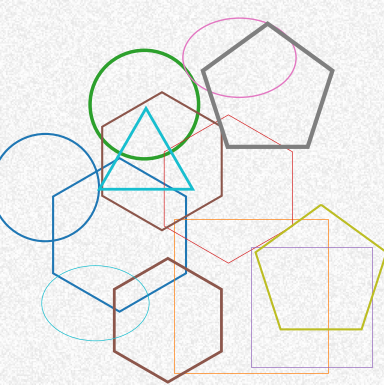[{"shape": "circle", "thickness": 1.5, "radius": 0.7, "center": [0.118, 0.513]}, {"shape": "hexagon", "thickness": 1.5, "radius": 1.0, "center": [0.311, 0.39]}, {"shape": "square", "thickness": 0.5, "radius": 1.0, "center": [0.652, 0.231]}, {"shape": "circle", "thickness": 2.5, "radius": 0.7, "center": [0.375, 0.728]}, {"shape": "hexagon", "thickness": 0.5, "radius": 0.96, "center": [0.593, 0.509]}, {"shape": "square", "thickness": 0.5, "radius": 0.78, "center": [0.809, 0.202]}, {"shape": "hexagon", "thickness": 2, "radius": 0.8, "center": [0.436, 0.168]}, {"shape": "hexagon", "thickness": 1.5, "radius": 0.9, "center": [0.421, 0.581]}, {"shape": "oval", "thickness": 1, "radius": 0.74, "center": [0.622, 0.85]}, {"shape": "pentagon", "thickness": 3, "radius": 0.88, "center": [0.695, 0.762]}, {"shape": "pentagon", "thickness": 1.5, "radius": 0.89, "center": [0.834, 0.289]}, {"shape": "oval", "thickness": 0.5, "radius": 0.7, "center": [0.248, 0.212]}, {"shape": "triangle", "thickness": 2, "radius": 0.7, "center": [0.379, 0.579]}]